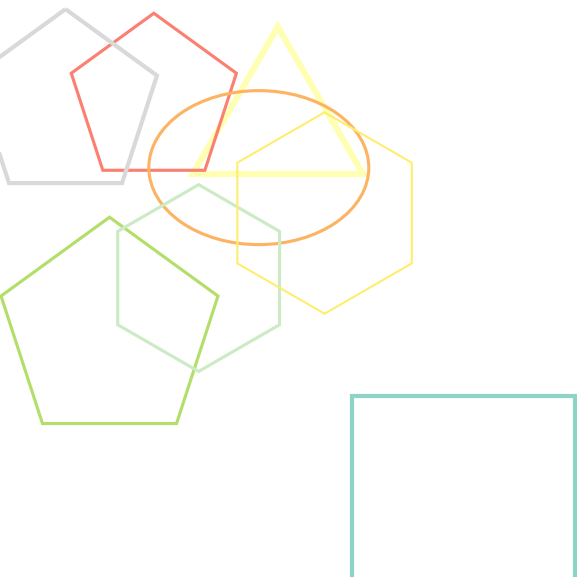[{"shape": "square", "thickness": 2, "radius": 0.97, "center": [0.803, 0.119]}, {"shape": "triangle", "thickness": 3, "radius": 0.85, "center": [0.481, 0.783]}, {"shape": "pentagon", "thickness": 1.5, "radius": 0.75, "center": [0.266, 0.826]}, {"shape": "oval", "thickness": 1.5, "radius": 0.95, "center": [0.448, 0.709]}, {"shape": "pentagon", "thickness": 1.5, "radius": 0.99, "center": [0.19, 0.426]}, {"shape": "pentagon", "thickness": 2, "radius": 0.83, "center": [0.113, 0.817]}, {"shape": "hexagon", "thickness": 1.5, "radius": 0.81, "center": [0.344, 0.518]}, {"shape": "hexagon", "thickness": 1, "radius": 0.87, "center": [0.562, 0.63]}]